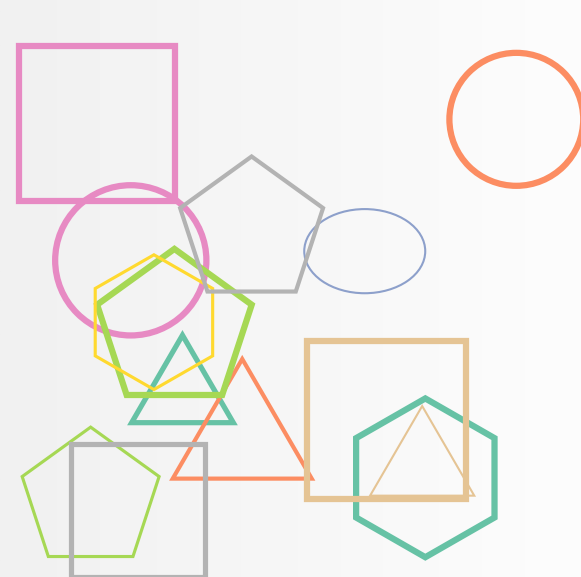[{"shape": "triangle", "thickness": 2.5, "radius": 0.5, "center": [0.314, 0.318]}, {"shape": "hexagon", "thickness": 3, "radius": 0.69, "center": [0.732, 0.172]}, {"shape": "circle", "thickness": 3, "radius": 0.58, "center": [0.888, 0.793]}, {"shape": "triangle", "thickness": 2, "radius": 0.69, "center": [0.417, 0.239]}, {"shape": "oval", "thickness": 1, "radius": 0.52, "center": [0.628, 0.564]}, {"shape": "square", "thickness": 3, "radius": 0.67, "center": [0.167, 0.785]}, {"shape": "circle", "thickness": 3, "radius": 0.65, "center": [0.225, 0.548]}, {"shape": "pentagon", "thickness": 1.5, "radius": 0.62, "center": [0.156, 0.136]}, {"shape": "pentagon", "thickness": 3, "radius": 0.7, "center": [0.3, 0.428]}, {"shape": "hexagon", "thickness": 1.5, "radius": 0.58, "center": [0.265, 0.441]}, {"shape": "square", "thickness": 3, "radius": 0.68, "center": [0.665, 0.271]}, {"shape": "triangle", "thickness": 1, "radius": 0.52, "center": [0.726, 0.193]}, {"shape": "square", "thickness": 2.5, "radius": 0.58, "center": [0.238, 0.115]}, {"shape": "pentagon", "thickness": 2, "radius": 0.65, "center": [0.433, 0.599]}]